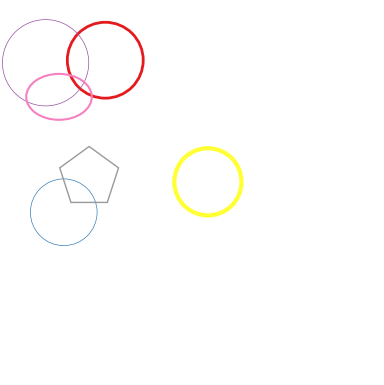[{"shape": "circle", "thickness": 2, "radius": 0.49, "center": [0.273, 0.844]}, {"shape": "circle", "thickness": 0.5, "radius": 0.43, "center": [0.166, 0.449]}, {"shape": "circle", "thickness": 0.5, "radius": 0.56, "center": [0.118, 0.837]}, {"shape": "circle", "thickness": 3, "radius": 0.44, "center": [0.54, 0.528]}, {"shape": "oval", "thickness": 1.5, "radius": 0.43, "center": [0.153, 0.748]}, {"shape": "pentagon", "thickness": 1, "radius": 0.4, "center": [0.231, 0.539]}]